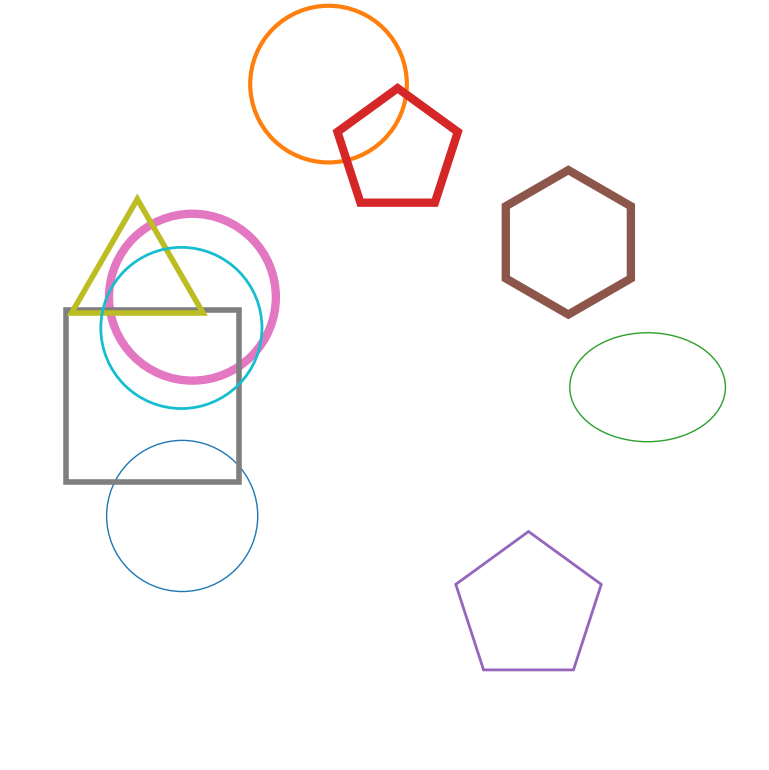[{"shape": "circle", "thickness": 0.5, "radius": 0.49, "center": [0.237, 0.33]}, {"shape": "circle", "thickness": 1.5, "radius": 0.51, "center": [0.427, 0.891]}, {"shape": "oval", "thickness": 0.5, "radius": 0.51, "center": [0.841, 0.497]}, {"shape": "pentagon", "thickness": 3, "radius": 0.41, "center": [0.516, 0.803]}, {"shape": "pentagon", "thickness": 1, "radius": 0.5, "center": [0.686, 0.21]}, {"shape": "hexagon", "thickness": 3, "radius": 0.47, "center": [0.738, 0.685]}, {"shape": "circle", "thickness": 3, "radius": 0.54, "center": [0.25, 0.614]}, {"shape": "square", "thickness": 2, "radius": 0.56, "center": [0.198, 0.486]}, {"shape": "triangle", "thickness": 2, "radius": 0.49, "center": [0.178, 0.643]}, {"shape": "circle", "thickness": 1, "radius": 0.52, "center": [0.236, 0.574]}]